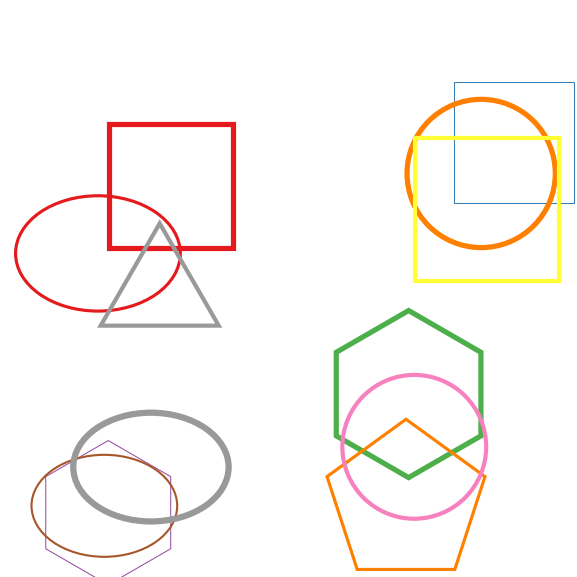[{"shape": "square", "thickness": 2.5, "radius": 0.54, "center": [0.296, 0.677]}, {"shape": "oval", "thickness": 1.5, "radius": 0.71, "center": [0.17, 0.56]}, {"shape": "square", "thickness": 0.5, "radius": 0.52, "center": [0.89, 0.752]}, {"shape": "hexagon", "thickness": 2.5, "radius": 0.72, "center": [0.708, 0.317]}, {"shape": "hexagon", "thickness": 0.5, "radius": 0.62, "center": [0.187, 0.111]}, {"shape": "pentagon", "thickness": 1.5, "radius": 0.72, "center": [0.703, 0.129]}, {"shape": "circle", "thickness": 2.5, "radius": 0.64, "center": [0.833, 0.699]}, {"shape": "square", "thickness": 2, "radius": 0.62, "center": [0.843, 0.637]}, {"shape": "oval", "thickness": 1, "radius": 0.63, "center": [0.181, 0.123]}, {"shape": "circle", "thickness": 2, "radius": 0.62, "center": [0.717, 0.225]}, {"shape": "triangle", "thickness": 2, "radius": 0.59, "center": [0.277, 0.494]}, {"shape": "oval", "thickness": 3, "radius": 0.67, "center": [0.261, 0.19]}]